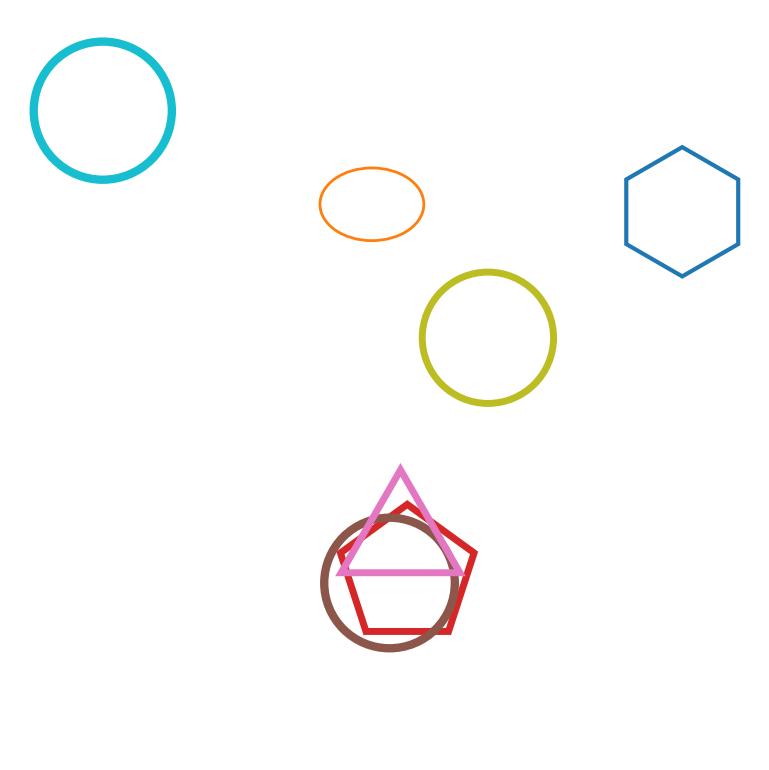[{"shape": "hexagon", "thickness": 1.5, "radius": 0.42, "center": [0.886, 0.725]}, {"shape": "oval", "thickness": 1, "radius": 0.34, "center": [0.483, 0.735]}, {"shape": "pentagon", "thickness": 2.5, "radius": 0.46, "center": [0.529, 0.254]}, {"shape": "circle", "thickness": 3, "radius": 0.42, "center": [0.506, 0.243]}, {"shape": "triangle", "thickness": 2.5, "radius": 0.45, "center": [0.52, 0.301]}, {"shape": "circle", "thickness": 2.5, "radius": 0.43, "center": [0.634, 0.561]}, {"shape": "circle", "thickness": 3, "radius": 0.45, "center": [0.133, 0.856]}]